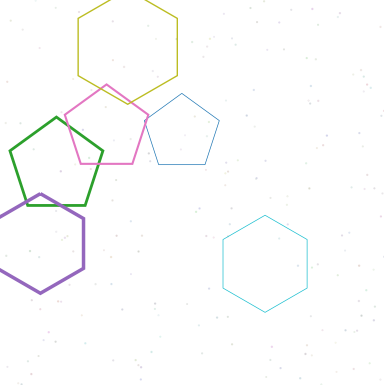[{"shape": "pentagon", "thickness": 0.5, "radius": 0.51, "center": [0.472, 0.655]}, {"shape": "pentagon", "thickness": 2, "radius": 0.63, "center": [0.147, 0.569]}, {"shape": "hexagon", "thickness": 2.5, "radius": 0.65, "center": [0.105, 0.368]}, {"shape": "pentagon", "thickness": 1.5, "radius": 0.57, "center": [0.277, 0.667]}, {"shape": "hexagon", "thickness": 1, "radius": 0.74, "center": [0.332, 0.878]}, {"shape": "hexagon", "thickness": 0.5, "radius": 0.63, "center": [0.688, 0.315]}]